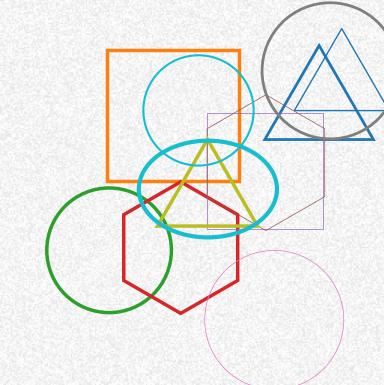[{"shape": "triangle", "thickness": 2, "radius": 0.81, "center": [0.829, 0.719]}, {"shape": "triangle", "thickness": 1, "radius": 0.71, "center": [0.887, 0.784]}, {"shape": "square", "thickness": 2.5, "radius": 0.85, "center": [0.45, 0.7]}, {"shape": "circle", "thickness": 2.5, "radius": 0.81, "center": [0.283, 0.35]}, {"shape": "hexagon", "thickness": 2.5, "radius": 0.85, "center": [0.469, 0.357]}, {"shape": "square", "thickness": 0.5, "radius": 0.75, "center": [0.689, 0.557]}, {"shape": "hexagon", "thickness": 0.5, "radius": 0.88, "center": [0.691, 0.577]}, {"shape": "circle", "thickness": 0.5, "radius": 0.9, "center": [0.712, 0.169]}, {"shape": "circle", "thickness": 2, "radius": 0.88, "center": [0.857, 0.816]}, {"shape": "triangle", "thickness": 2.5, "radius": 0.75, "center": [0.539, 0.488]}, {"shape": "oval", "thickness": 3, "radius": 0.9, "center": [0.54, 0.509]}, {"shape": "circle", "thickness": 1.5, "radius": 0.72, "center": [0.516, 0.713]}]